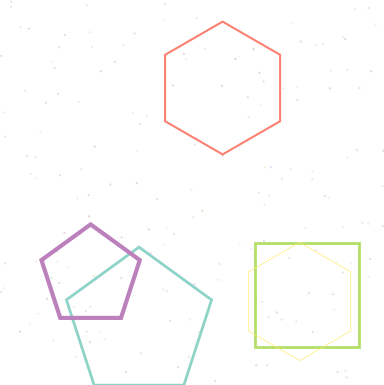[{"shape": "pentagon", "thickness": 2, "radius": 0.99, "center": [0.361, 0.16]}, {"shape": "hexagon", "thickness": 1.5, "radius": 0.86, "center": [0.578, 0.771]}, {"shape": "square", "thickness": 2, "radius": 0.68, "center": [0.798, 0.233]}, {"shape": "pentagon", "thickness": 3, "radius": 0.67, "center": [0.235, 0.283]}, {"shape": "hexagon", "thickness": 0.5, "radius": 0.77, "center": [0.778, 0.217]}]